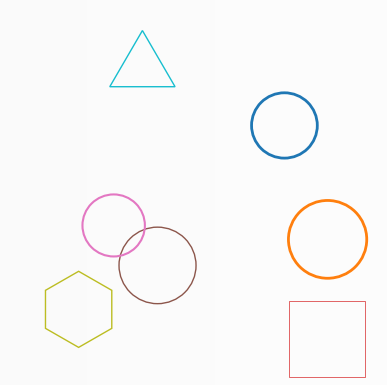[{"shape": "circle", "thickness": 2, "radius": 0.42, "center": [0.734, 0.674]}, {"shape": "circle", "thickness": 2, "radius": 0.51, "center": [0.845, 0.378]}, {"shape": "square", "thickness": 0.5, "radius": 0.49, "center": [0.843, 0.119]}, {"shape": "circle", "thickness": 1, "radius": 0.5, "center": [0.407, 0.311]}, {"shape": "circle", "thickness": 1.5, "radius": 0.4, "center": [0.293, 0.414]}, {"shape": "hexagon", "thickness": 1, "radius": 0.49, "center": [0.203, 0.196]}, {"shape": "triangle", "thickness": 1, "radius": 0.49, "center": [0.368, 0.823]}]